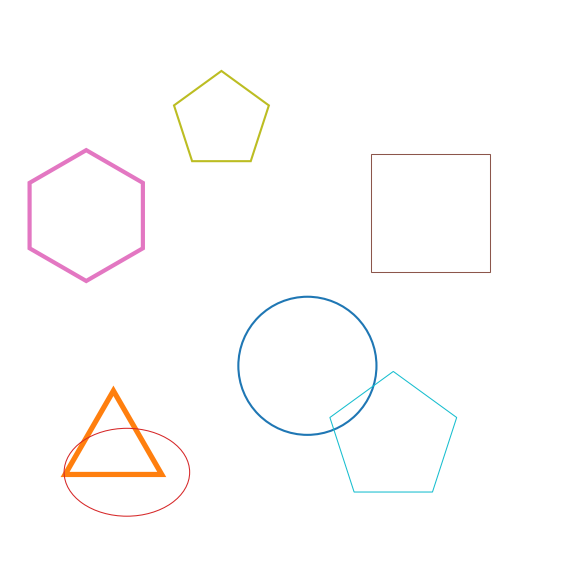[{"shape": "circle", "thickness": 1, "radius": 0.6, "center": [0.532, 0.366]}, {"shape": "triangle", "thickness": 2.5, "radius": 0.48, "center": [0.196, 0.226]}, {"shape": "oval", "thickness": 0.5, "radius": 0.54, "center": [0.22, 0.181]}, {"shape": "square", "thickness": 0.5, "radius": 0.51, "center": [0.746, 0.63]}, {"shape": "hexagon", "thickness": 2, "radius": 0.57, "center": [0.149, 0.626]}, {"shape": "pentagon", "thickness": 1, "radius": 0.43, "center": [0.383, 0.79]}, {"shape": "pentagon", "thickness": 0.5, "radius": 0.58, "center": [0.681, 0.241]}]